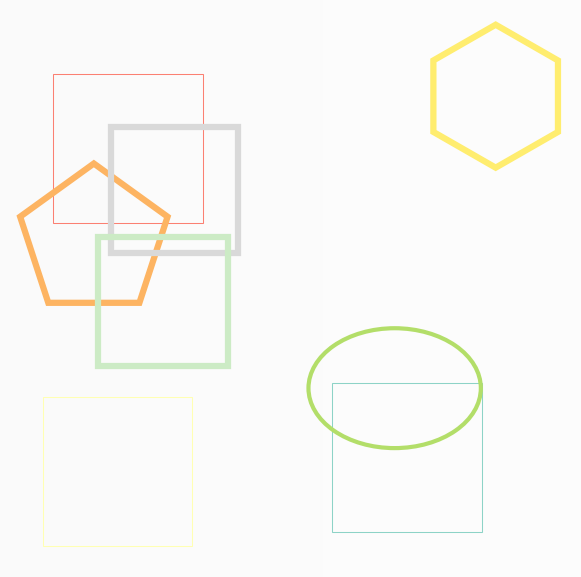[{"shape": "square", "thickness": 0.5, "radius": 0.65, "center": [0.7, 0.207]}, {"shape": "square", "thickness": 0.5, "radius": 0.64, "center": [0.202, 0.183]}, {"shape": "square", "thickness": 0.5, "radius": 0.64, "center": [0.22, 0.743]}, {"shape": "pentagon", "thickness": 3, "radius": 0.67, "center": [0.161, 0.583]}, {"shape": "oval", "thickness": 2, "radius": 0.74, "center": [0.679, 0.327]}, {"shape": "square", "thickness": 3, "radius": 0.55, "center": [0.3, 0.67]}, {"shape": "square", "thickness": 3, "radius": 0.56, "center": [0.28, 0.477]}, {"shape": "hexagon", "thickness": 3, "radius": 0.62, "center": [0.853, 0.833]}]